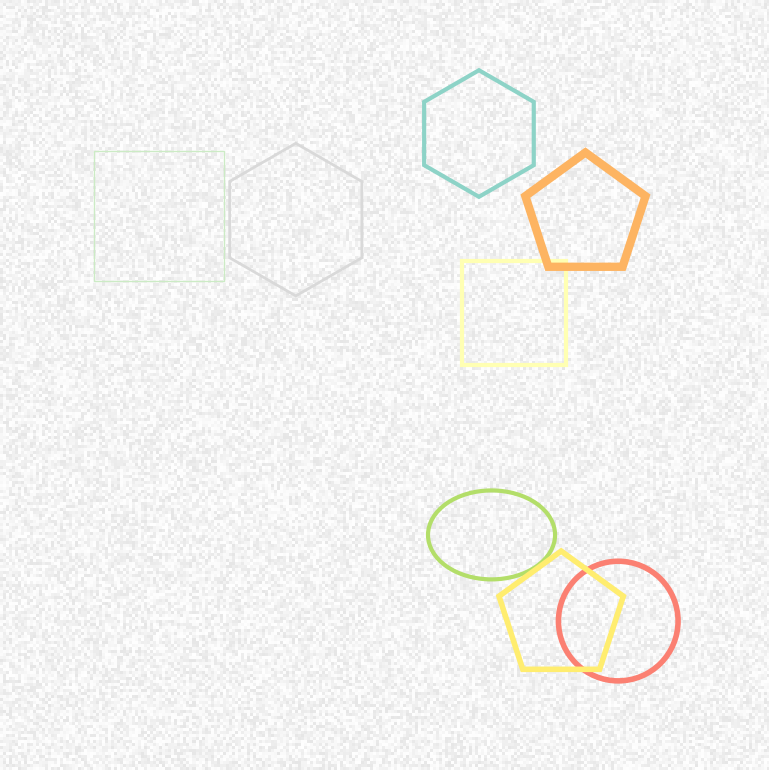[{"shape": "hexagon", "thickness": 1.5, "radius": 0.41, "center": [0.622, 0.827]}, {"shape": "square", "thickness": 1.5, "radius": 0.34, "center": [0.668, 0.593]}, {"shape": "circle", "thickness": 2, "radius": 0.39, "center": [0.803, 0.193]}, {"shape": "pentagon", "thickness": 3, "radius": 0.41, "center": [0.76, 0.72]}, {"shape": "oval", "thickness": 1.5, "radius": 0.41, "center": [0.638, 0.305]}, {"shape": "hexagon", "thickness": 1, "radius": 0.5, "center": [0.384, 0.715]}, {"shape": "square", "thickness": 0.5, "radius": 0.42, "center": [0.206, 0.719]}, {"shape": "pentagon", "thickness": 2, "radius": 0.42, "center": [0.729, 0.199]}]